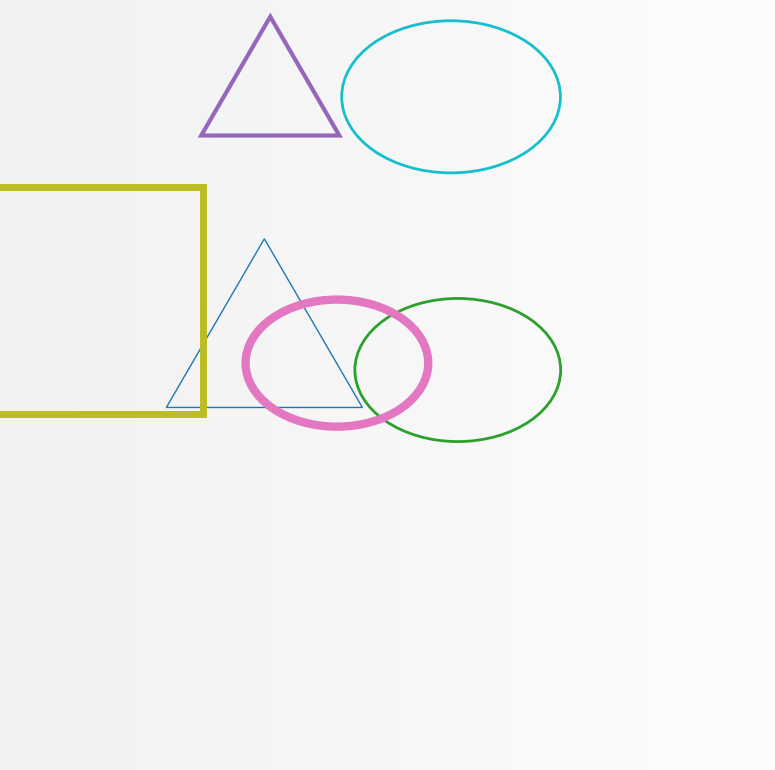[{"shape": "triangle", "thickness": 0.5, "radius": 0.73, "center": [0.341, 0.544]}, {"shape": "oval", "thickness": 1, "radius": 0.66, "center": [0.591, 0.519]}, {"shape": "triangle", "thickness": 1.5, "radius": 0.51, "center": [0.349, 0.875]}, {"shape": "oval", "thickness": 3, "radius": 0.59, "center": [0.435, 0.528]}, {"shape": "square", "thickness": 2.5, "radius": 0.74, "center": [0.115, 0.61]}, {"shape": "oval", "thickness": 1, "radius": 0.71, "center": [0.582, 0.874]}]